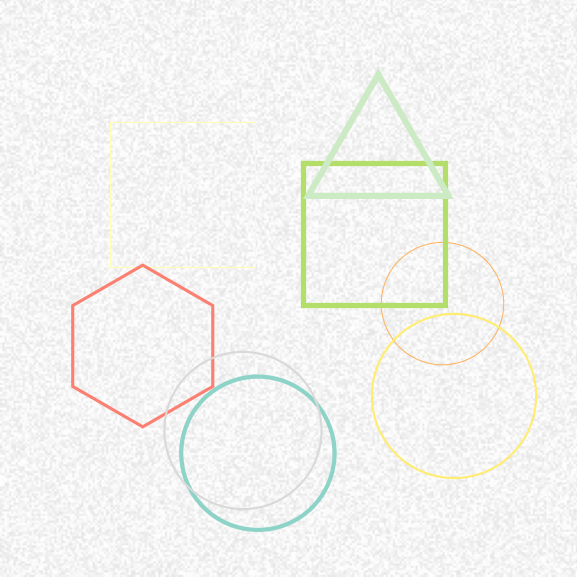[{"shape": "circle", "thickness": 2, "radius": 0.66, "center": [0.447, 0.214]}, {"shape": "square", "thickness": 0.5, "radius": 0.63, "center": [0.316, 0.662]}, {"shape": "hexagon", "thickness": 1.5, "radius": 0.7, "center": [0.247, 0.4]}, {"shape": "circle", "thickness": 0.5, "radius": 0.53, "center": [0.766, 0.473]}, {"shape": "square", "thickness": 2.5, "radius": 0.61, "center": [0.647, 0.594]}, {"shape": "circle", "thickness": 1, "radius": 0.68, "center": [0.421, 0.254]}, {"shape": "triangle", "thickness": 3, "radius": 0.7, "center": [0.655, 0.73]}, {"shape": "circle", "thickness": 1, "radius": 0.71, "center": [0.786, 0.313]}]